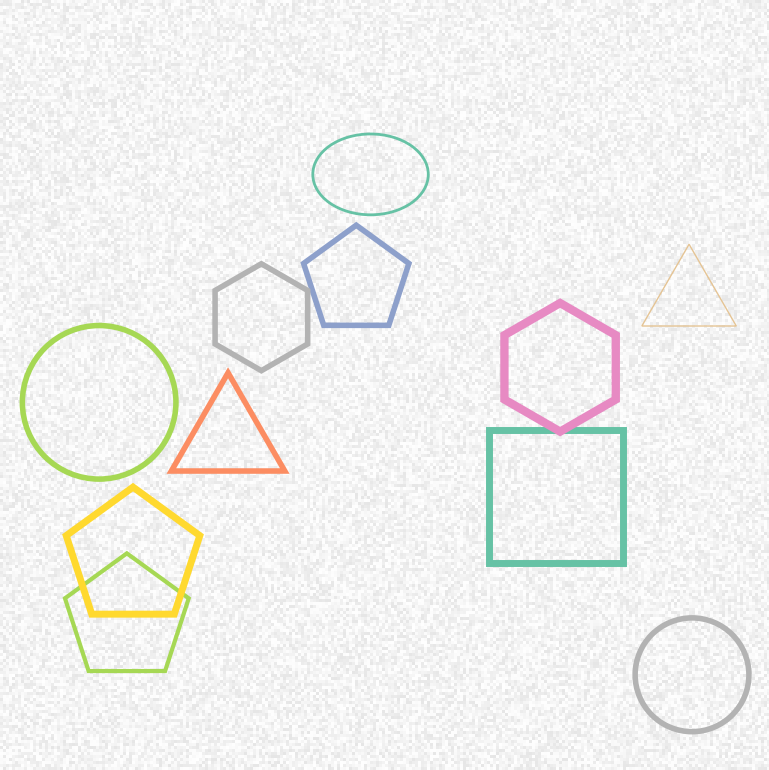[{"shape": "oval", "thickness": 1, "radius": 0.37, "center": [0.481, 0.774]}, {"shape": "square", "thickness": 2.5, "radius": 0.43, "center": [0.722, 0.355]}, {"shape": "triangle", "thickness": 2, "radius": 0.43, "center": [0.296, 0.431]}, {"shape": "pentagon", "thickness": 2, "radius": 0.36, "center": [0.463, 0.636]}, {"shape": "hexagon", "thickness": 3, "radius": 0.42, "center": [0.727, 0.523]}, {"shape": "circle", "thickness": 2, "radius": 0.5, "center": [0.129, 0.478]}, {"shape": "pentagon", "thickness": 1.5, "radius": 0.42, "center": [0.165, 0.197]}, {"shape": "pentagon", "thickness": 2.5, "radius": 0.46, "center": [0.173, 0.276]}, {"shape": "triangle", "thickness": 0.5, "radius": 0.35, "center": [0.895, 0.612]}, {"shape": "hexagon", "thickness": 2, "radius": 0.35, "center": [0.339, 0.588]}, {"shape": "circle", "thickness": 2, "radius": 0.37, "center": [0.899, 0.124]}]